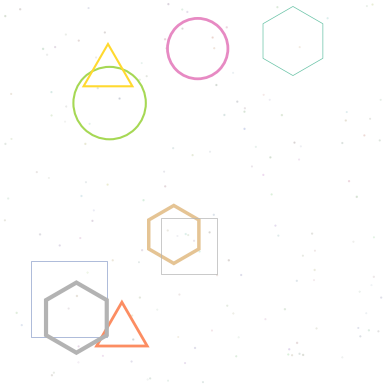[{"shape": "hexagon", "thickness": 0.5, "radius": 0.45, "center": [0.761, 0.893]}, {"shape": "triangle", "thickness": 2, "radius": 0.38, "center": [0.317, 0.139]}, {"shape": "square", "thickness": 0.5, "radius": 0.49, "center": [0.18, 0.224]}, {"shape": "circle", "thickness": 2, "radius": 0.39, "center": [0.513, 0.874]}, {"shape": "circle", "thickness": 1.5, "radius": 0.47, "center": [0.285, 0.732]}, {"shape": "triangle", "thickness": 1.5, "radius": 0.37, "center": [0.281, 0.812]}, {"shape": "hexagon", "thickness": 2.5, "radius": 0.38, "center": [0.451, 0.391]}, {"shape": "hexagon", "thickness": 3, "radius": 0.46, "center": [0.198, 0.175]}, {"shape": "square", "thickness": 0.5, "radius": 0.36, "center": [0.49, 0.36]}]